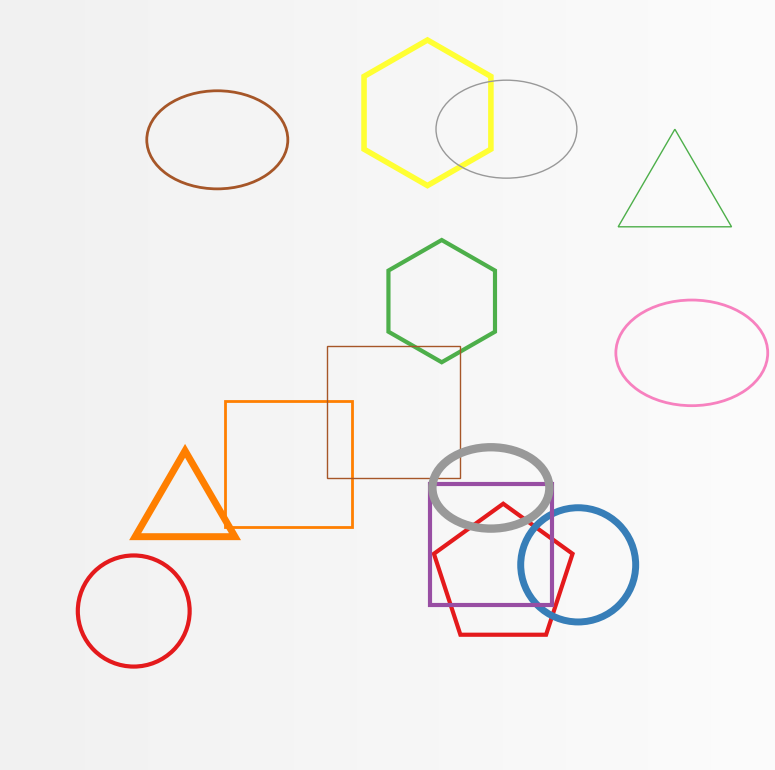[{"shape": "circle", "thickness": 1.5, "radius": 0.36, "center": [0.173, 0.206]}, {"shape": "pentagon", "thickness": 1.5, "radius": 0.47, "center": [0.649, 0.252]}, {"shape": "circle", "thickness": 2.5, "radius": 0.37, "center": [0.746, 0.266]}, {"shape": "triangle", "thickness": 0.5, "radius": 0.42, "center": [0.871, 0.748]}, {"shape": "hexagon", "thickness": 1.5, "radius": 0.4, "center": [0.57, 0.609]}, {"shape": "square", "thickness": 1.5, "radius": 0.39, "center": [0.634, 0.293]}, {"shape": "square", "thickness": 1, "radius": 0.41, "center": [0.373, 0.398]}, {"shape": "triangle", "thickness": 2.5, "radius": 0.37, "center": [0.239, 0.34]}, {"shape": "hexagon", "thickness": 2, "radius": 0.47, "center": [0.552, 0.854]}, {"shape": "oval", "thickness": 1, "radius": 0.45, "center": [0.28, 0.818]}, {"shape": "square", "thickness": 0.5, "radius": 0.43, "center": [0.507, 0.465]}, {"shape": "oval", "thickness": 1, "radius": 0.49, "center": [0.893, 0.542]}, {"shape": "oval", "thickness": 0.5, "radius": 0.45, "center": [0.653, 0.832]}, {"shape": "oval", "thickness": 3, "radius": 0.38, "center": [0.633, 0.366]}]